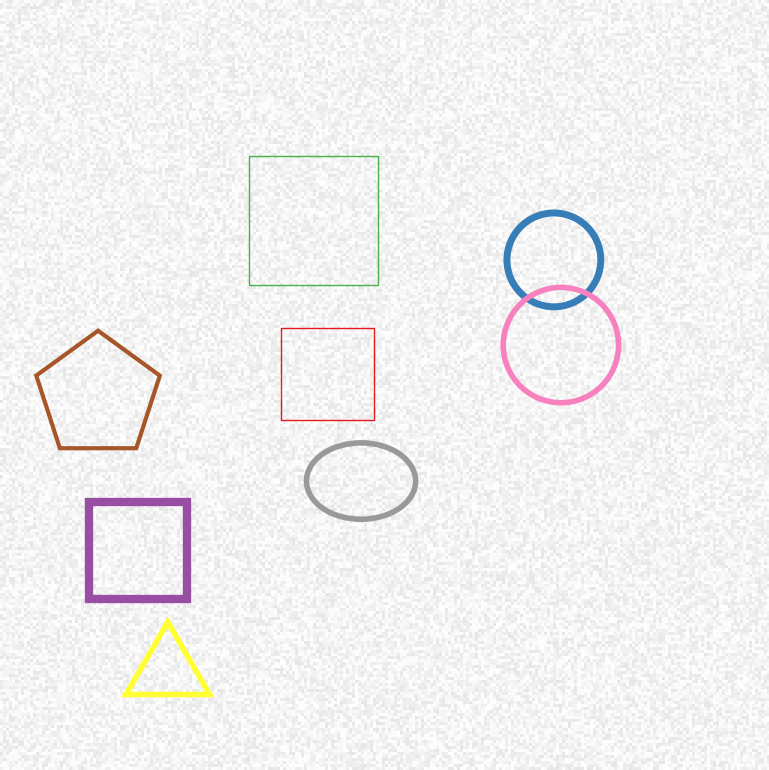[{"shape": "square", "thickness": 0.5, "radius": 0.3, "center": [0.425, 0.515]}, {"shape": "circle", "thickness": 2.5, "radius": 0.3, "center": [0.719, 0.662]}, {"shape": "square", "thickness": 0.5, "radius": 0.42, "center": [0.407, 0.713]}, {"shape": "square", "thickness": 3, "radius": 0.32, "center": [0.18, 0.285]}, {"shape": "triangle", "thickness": 2, "radius": 0.31, "center": [0.218, 0.129]}, {"shape": "pentagon", "thickness": 1.5, "radius": 0.42, "center": [0.127, 0.486]}, {"shape": "circle", "thickness": 2, "radius": 0.37, "center": [0.728, 0.552]}, {"shape": "oval", "thickness": 2, "radius": 0.35, "center": [0.469, 0.375]}]